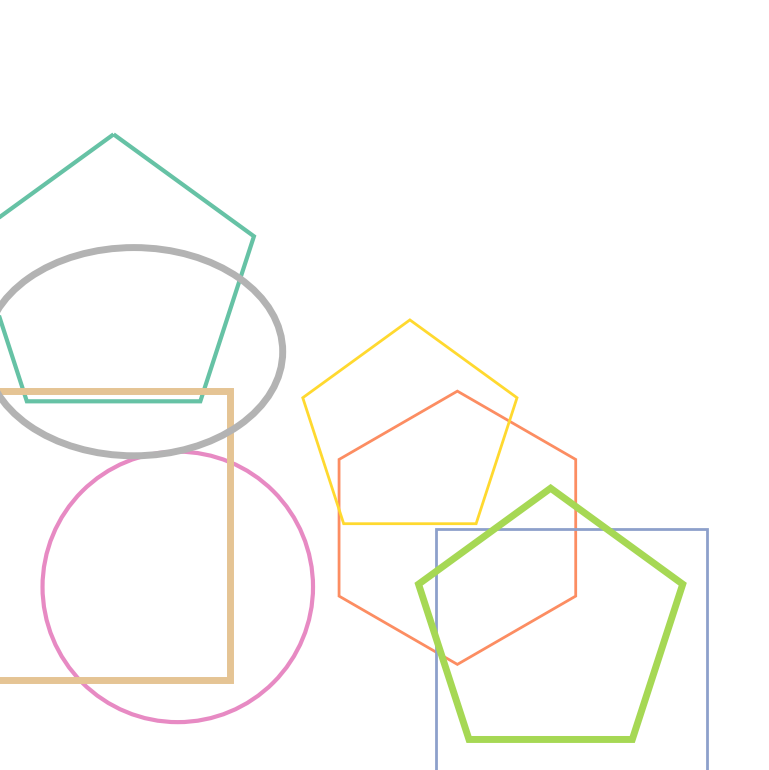[{"shape": "pentagon", "thickness": 1.5, "radius": 0.96, "center": [0.148, 0.634]}, {"shape": "hexagon", "thickness": 1, "radius": 0.89, "center": [0.594, 0.315]}, {"shape": "square", "thickness": 1, "radius": 0.88, "center": [0.742, 0.137]}, {"shape": "circle", "thickness": 1.5, "radius": 0.88, "center": [0.231, 0.238]}, {"shape": "pentagon", "thickness": 2.5, "radius": 0.9, "center": [0.715, 0.186]}, {"shape": "pentagon", "thickness": 1, "radius": 0.73, "center": [0.532, 0.438]}, {"shape": "square", "thickness": 2.5, "radius": 0.94, "center": [0.111, 0.305]}, {"shape": "oval", "thickness": 2.5, "radius": 0.97, "center": [0.174, 0.543]}]